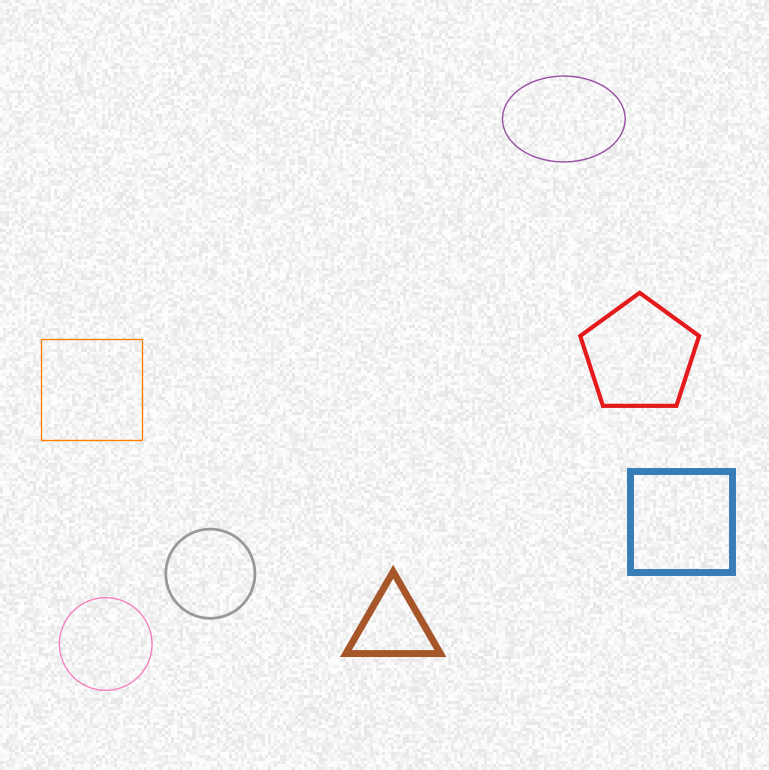[{"shape": "pentagon", "thickness": 1.5, "radius": 0.41, "center": [0.831, 0.539]}, {"shape": "square", "thickness": 2.5, "radius": 0.33, "center": [0.884, 0.323]}, {"shape": "oval", "thickness": 0.5, "radius": 0.4, "center": [0.732, 0.845]}, {"shape": "square", "thickness": 0.5, "radius": 0.33, "center": [0.119, 0.494]}, {"shape": "triangle", "thickness": 2.5, "radius": 0.35, "center": [0.511, 0.187]}, {"shape": "circle", "thickness": 0.5, "radius": 0.3, "center": [0.137, 0.164]}, {"shape": "circle", "thickness": 1, "radius": 0.29, "center": [0.273, 0.255]}]